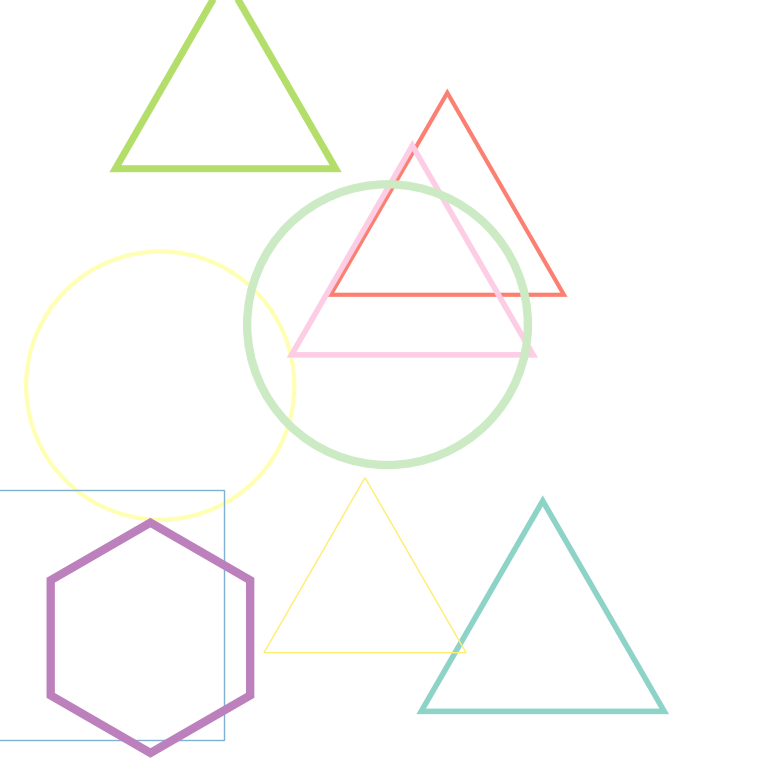[{"shape": "triangle", "thickness": 2, "radius": 0.91, "center": [0.705, 0.167]}, {"shape": "circle", "thickness": 1.5, "radius": 0.87, "center": [0.208, 0.499]}, {"shape": "triangle", "thickness": 1.5, "radius": 0.87, "center": [0.581, 0.705]}, {"shape": "square", "thickness": 0.5, "radius": 0.81, "center": [0.129, 0.201]}, {"shape": "triangle", "thickness": 2.5, "radius": 0.83, "center": [0.293, 0.863]}, {"shape": "triangle", "thickness": 2, "radius": 0.91, "center": [0.536, 0.63]}, {"shape": "hexagon", "thickness": 3, "radius": 0.75, "center": [0.195, 0.172]}, {"shape": "circle", "thickness": 3, "radius": 0.91, "center": [0.503, 0.578]}, {"shape": "triangle", "thickness": 0.5, "radius": 0.76, "center": [0.474, 0.228]}]